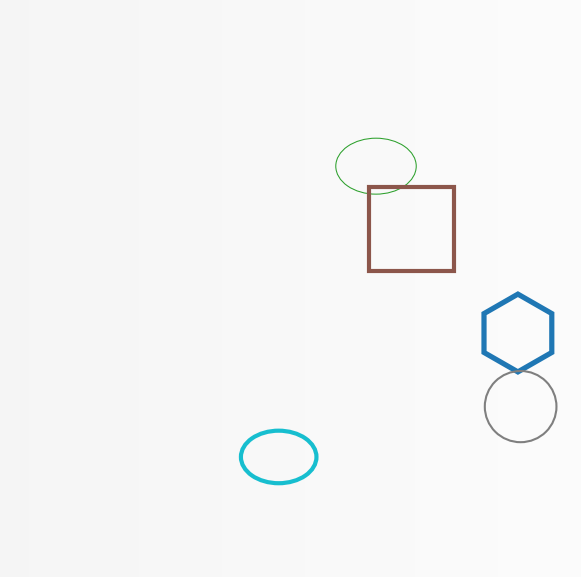[{"shape": "hexagon", "thickness": 2.5, "radius": 0.34, "center": [0.891, 0.422]}, {"shape": "oval", "thickness": 0.5, "radius": 0.35, "center": [0.647, 0.711]}, {"shape": "square", "thickness": 2, "radius": 0.36, "center": [0.708, 0.603]}, {"shape": "circle", "thickness": 1, "radius": 0.31, "center": [0.896, 0.295]}, {"shape": "oval", "thickness": 2, "radius": 0.32, "center": [0.479, 0.208]}]